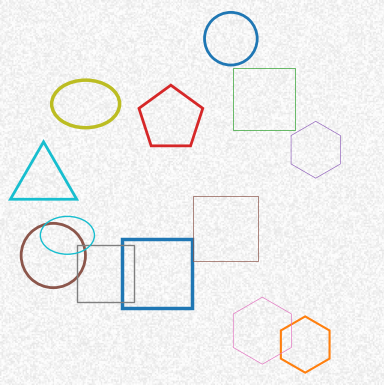[{"shape": "square", "thickness": 2.5, "radius": 0.45, "center": [0.408, 0.29]}, {"shape": "circle", "thickness": 2, "radius": 0.34, "center": [0.6, 0.899]}, {"shape": "hexagon", "thickness": 1.5, "radius": 0.37, "center": [0.793, 0.105]}, {"shape": "square", "thickness": 0.5, "radius": 0.4, "center": [0.686, 0.743]}, {"shape": "pentagon", "thickness": 2, "radius": 0.44, "center": [0.444, 0.692]}, {"shape": "hexagon", "thickness": 0.5, "radius": 0.37, "center": [0.82, 0.611]}, {"shape": "circle", "thickness": 2, "radius": 0.42, "center": [0.138, 0.336]}, {"shape": "square", "thickness": 0.5, "radius": 0.42, "center": [0.586, 0.408]}, {"shape": "hexagon", "thickness": 0.5, "radius": 0.44, "center": [0.681, 0.141]}, {"shape": "square", "thickness": 1, "radius": 0.37, "center": [0.274, 0.29]}, {"shape": "oval", "thickness": 2.5, "radius": 0.44, "center": [0.222, 0.73]}, {"shape": "oval", "thickness": 1, "radius": 0.35, "center": [0.175, 0.389]}, {"shape": "triangle", "thickness": 2, "radius": 0.5, "center": [0.113, 0.532]}]